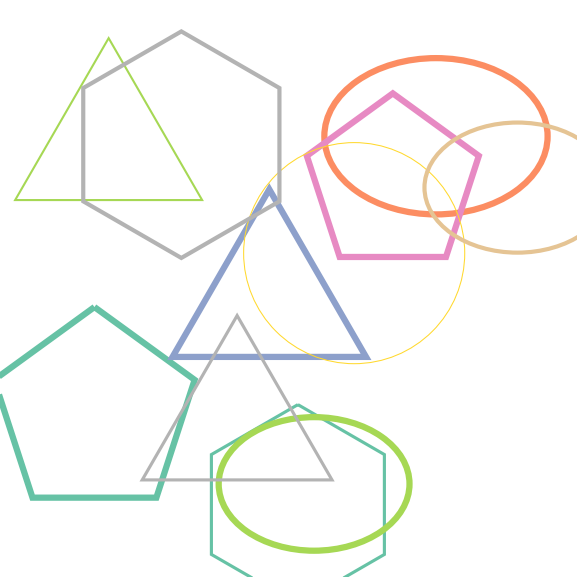[{"shape": "pentagon", "thickness": 3, "radius": 0.91, "center": [0.164, 0.285]}, {"shape": "hexagon", "thickness": 1.5, "radius": 0.86, "center": [0.516, 0.126]}, {"shape": "oval", "thickness": 3, "radius": 0.97, "center": [0.755, 0.763]}, {"shape": "triangle", "thickness": 3, "radius": 0.97, "center": [0.466, 0.478]}, {"shape": "pentagon", "thickness": 3, "radius": 0.78, "center": [0.68, 0.681]}, {"shape": "oval", "thickness": 3, "radius": 0.83, "center": [0.544, 0.161]}, {"shape": "triangle", "thickness": 1, "radius": 0.93, "center": [0.188, 0.746]}, {"shape": "circle", "thickness": 0.5, "radius": 0.96, "center": [0.613, 0.561]}, {"shape": "oval", "thickness": 2, "radius": 0.8, "center": [0.896, 0.674]}, {"shape": "hexagon", "thickness": 2, "radius": 0.98, "center": [0.314, 0.749]}, {"shape": "triangle", "thickness": 1.5, "radius": 0.95, "center": [0.411, 0.263]}]